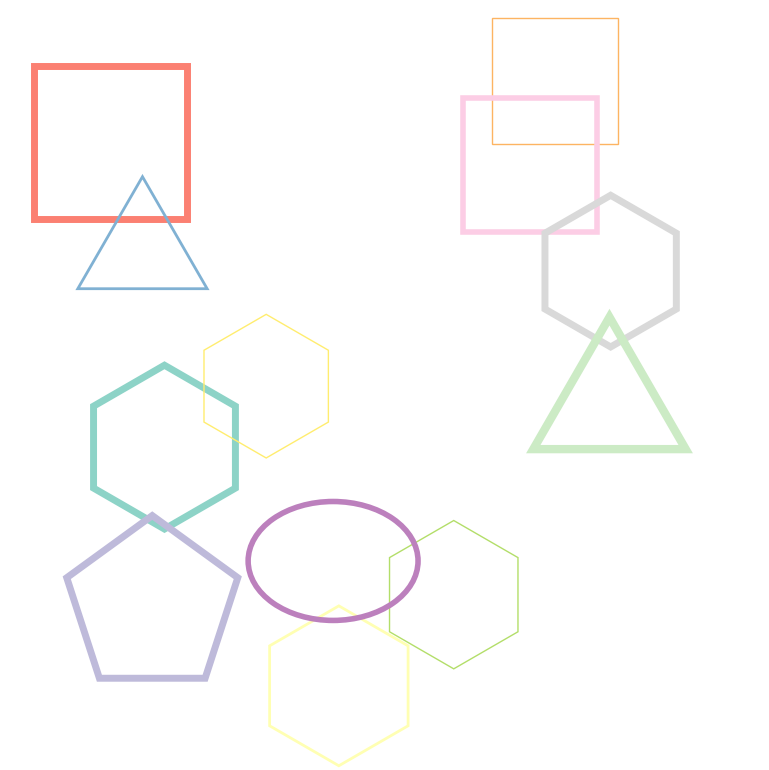[{"shape": "hexagon", "thickness": 2.5, "radius": 0.53, "center": [0.214, 0.419]}, {"shape": "hexagon", "thickness": 1, "radius": 0.52, "center": [0.44, 0.109]}, {"shape": "pentagon", "thickness": 2.5, "radius": 0.58, "center": [0.198, 0.214]}, {"shape": "square", "thickness": 2.5, "radius": 0.49, "center": [0.144, 0.815]}, {"shape": "triangle", "thickness": 1, "radius": 0.48, "center": [0.185, 0.674]}, {"shape": "square", "thickness": 0.5, "radius": 0.41, "center": [0.721, 0.895]}, {"shape": "hexagon", "thickness": 0.5, "radius": 0.48, "center": [0.589, 0.228]}, {"shape": "square", "thickness": 2, "radius": 0.43, "center": [0.688, 0.786]}, {"shape": "hexagon", "thickness": 2.5, "radius": 0.49, "center": [0.793, 0.648]}, {"shape": "oval", "thickness": 2, "radius": 0.55, "center": [0.433, 0.271]}, {"shape": "triangle", "thickness": 3, "radius": 0.57, "center": [0.792, 0.474]}, {"shape": "hexagon", "thickness": 0.5, "radius": 0.47, "center": [0.346, 0.498]}]